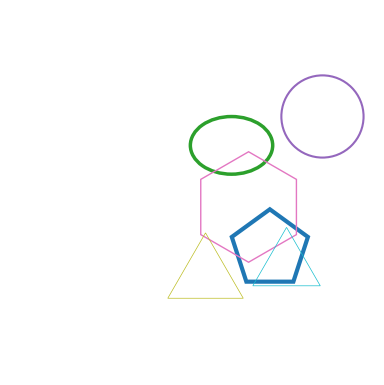[{"shape": "pentagon", "thickness": 3, "radius": 0.52, "center": [0.701, 0.352]}, {"shape": "oval", "thickness": 2.5, "radius": 0.53, "center": [0.601, 0.622]}, {"shape": "circle", "thickness": 1.5, "radius": 0.53, "center": [0.838, 0.697]}, {"shape": "hexagon", "thickness": 1, "radius": 0.72, "center": [0.646, 0.462]}, {"shape": "triangle", "thickness": 0.5, "radius": 0.57, "center": [0.534, 0.282]}, {"shape": "triangle", "thickness": 0.5, "radius": 0.51, "center": [0.744, 0.308]}]